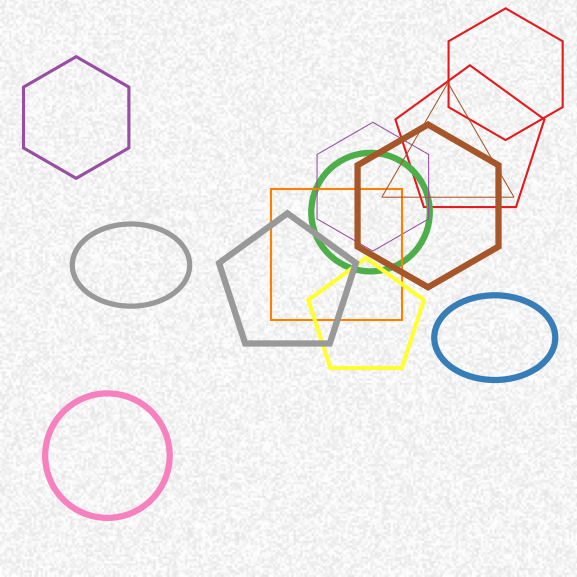[{"shape": "hexagon", "thickness": 1, "radius": 0.57, "center": [0.876, 0.871]}, {"shape": "pentagon", "thickness": 1, "radius": 0.68, "center": [0.814, 0.75]}, {"shape": "oval", "thickness": 3, "radius": 0.52, "center": [0.857, 0.414]}, {"shape": "circle", "thickness": 3, "radius": 0.51, "center": [0.642, 0.632]}, {"shape": "hexagon", "thickness": 1.5, "radius": 0.53, "center": [0.132, 0.796]}, {"shape": "hexagon", "thickness": 0.5, "radius": 0.56, "center": [0.646, 0.676]}, {"shape": "square", "thickness": 1, "radius": 0.57, "center": [0.582, 0.558]}, {"shape": "pentagon", "thickness": 2, "radius": 0.53, "center": [0.634, 0.447]}, {"shape": "triangle", "thickness": 0.5, "radius": 0.66, "center": [0.776, 0.724]}, {"shape": "hexagon", "thickness": 3, "radius": 0.7, "center": [0.741, 0.643]}, {"shape": "circle", "thickness": 3, "radius": 0.54, "center": [0.186, 0.21]}, {"shape": "oval", "thickness": 2.5, "radius": 0.51, "center": [0.227, 0.54]}, {"shape": "pentagon", "thickness": 3, "radius": 0.62, "center": [0.498, 0.505]}]